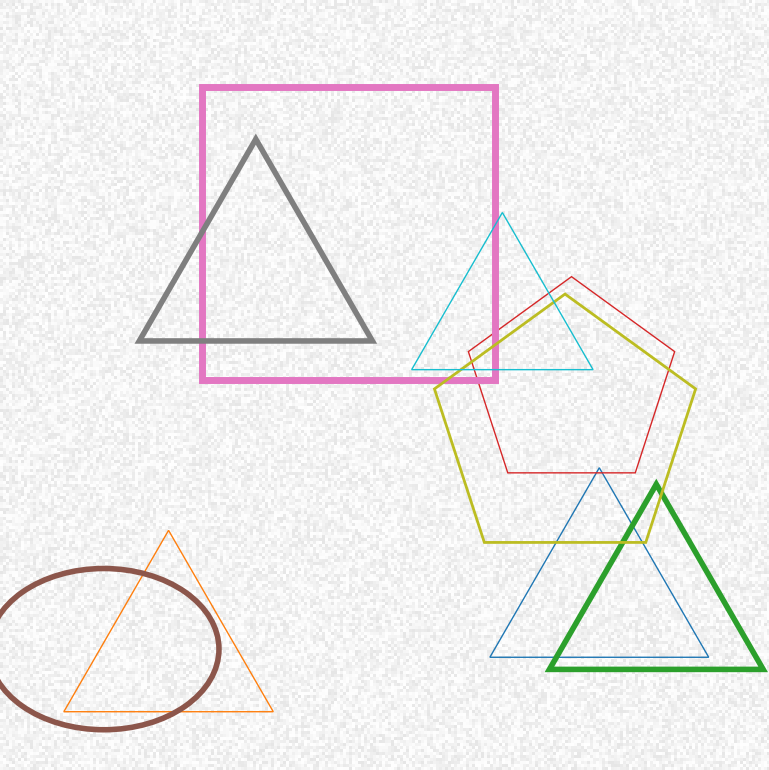[{"shape": "triangle", "thickness": 0.5, "radius": 0.82, "center": [0.778, 0.228]}, {"shape": "triangle", "thickness": 0.5, "radius": 0.79, "center": [0.219, 0.154]}, {"shape": "triangle", "thickness": 2, "radius": 0.8, "center": [0.852, 0.211]}, {"shape": "pentagon", "thickness": 0.5, "radius": 0.7, "center": [0.742, 0.5]}, {"shape": "oval", "thickness": 2, "radius": 0.75, "center": [0.135, 0.157]}, {"shape": "square", "thickness": 2.5, "radius": 0.95, "center": [0.452, 0.697]}, {"shape": "triangle", "thickness": 2, "radius": 0.87, "center": [0.332, 0.645]}, {"shape": "pentagon", "thickness": 1, "radius": 0.89, "center": [0.734, 0.44]}, {"shape": "triangle", "thickness": 0.5, "radius": 0.68, "center": [0.652, 0.588]}]